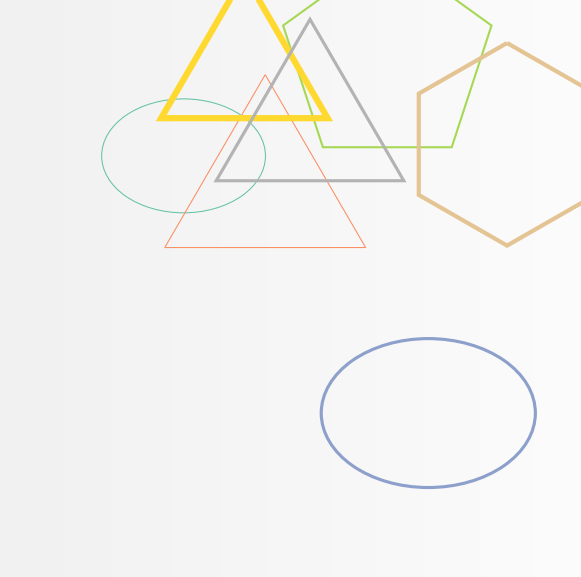[{"shape": "oval", "thickness": 0.5, "radius": 0.7, "center": [0.316, 0.729]}, {"shape": "triangle", "thickness": 0.5, "radius": 1.0, "center": [0.456, 0.67]}, {"shape": "oval", "thickness": 1.5, "radius": 0.92, "center": [0.737, 0.284]}, {"shape": "pentagon", "thickness": 1, "radius": 0.94, "center": [0.666, 0.897]}, {"shape": "triangle", "thickness": 3, "radius": 0.83, "center": [0.42, 0.877]}, {"shape": "hexagon", "thickness": 2, "radius": 0.88, "center": [0.872, 0.749]}, {"shape": "triangle", "thickness": 1.5, "radius": 0.93, "center": [0.533, 0.779]}]